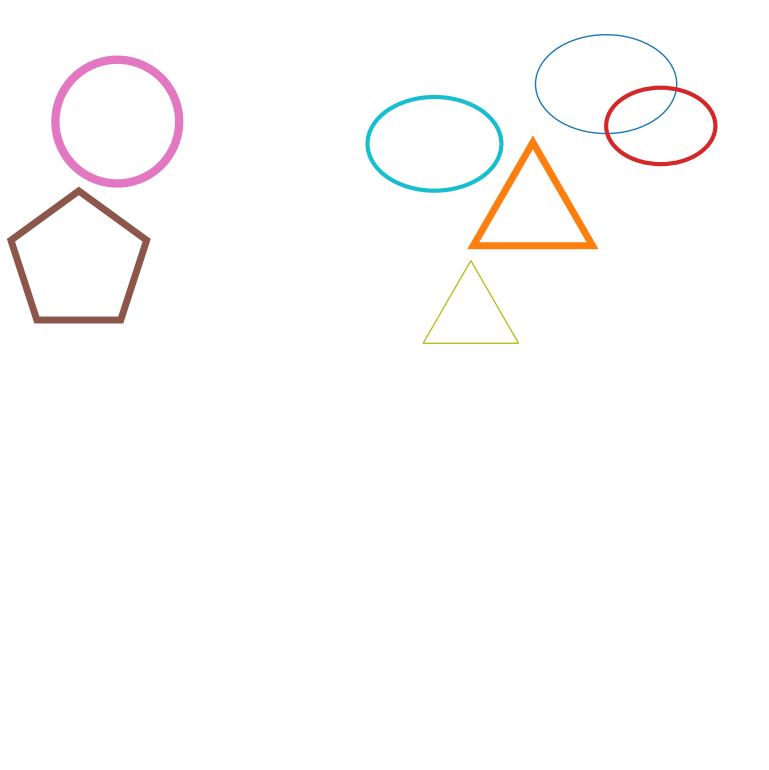[{"shape": "oval", "thickness": 0.5, "radius": 0.46, "center": [0.787, 0.891]}, {"shape": "triangle", "thickness": 2.5, "radius": 0.45, "center": [0.692, 0.726]}, {"shape": "oval", "thickness": 1.5, "radius": 0.35, "center": [0.858, 0.836]}, {"shape": "pentagon", "thickness": 2.5, "radius": 0.46, "center": [0.102, 0.659]}, {"shape": "circle", "thickness": 3, "radius": 0.4, "center": [0.152, 0.842]}, {"shape": "triangle", "thickness": 0.5, "radius": 0.36, "center": [0.612, 0.59]}, {"shape": "oval", "thickness": 1.5, "radius": 0.43, "center": [0.564, 0.813]}]